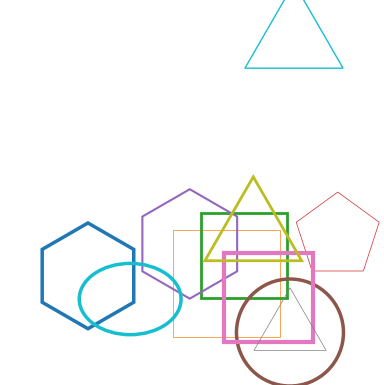[{"shape": "hexagon", "thickness": 2.5, "radius": 0.69, "center": [0.229, 0.284]}, {"shape": "square", "thickness": 0.5, "radius": 0.7, "center": [0.588, 0.264]}, {"shape": "square", "thickness": 2, "radius": 0.56, "center": [0.634, 0.337]}, {"shape": "pentagon", "thickness": 0.5, "radius": 0.57, "center": [0.877, 0.388]}, {"shape": "hexagon", "thickness": 1.5, "radius": 0.71, "center": [0.493, 0.366]}, {"shape": "circle", "thickness": 2.5, "radius": 0.69, "center": [0.753, 0.136]}, {"shape": "square", "thickness": 3, "radius": 0.58, "center": [0.697, 0.227]}, {"shape": "triangle", "thickness": 0.5, "radius": 0.54, "center": [0.753, 0.144]}, {"shape": "triangle", "thickness": 2, "radius": 0.73, "center": [0.658, 0.395]}, {"shape": "oval", "thickness": 2.5, "radius": 0.66, "center": [0.338, 0.223]}, {"shape": "triangle", "thickness": 1, "radius": 0.74, "center": [0.764, 0.896]}]